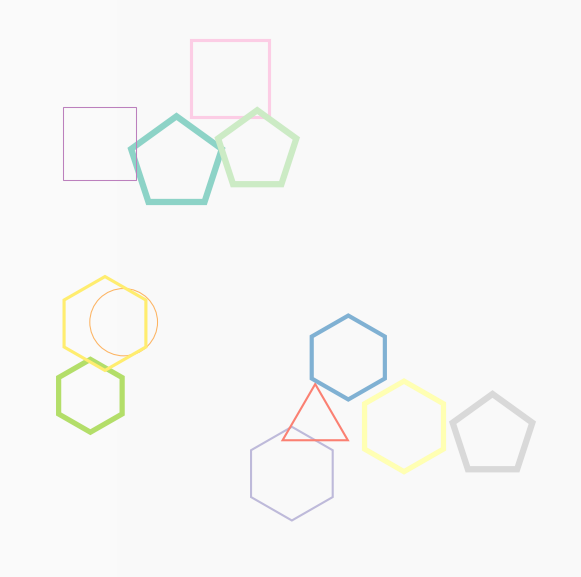[{"shape": "pentagon", "thickness": 3, "radius": 0.41, "center": [0.304, 0.716]}, {"shape": "hexagon", "thickness": 2.5, "radius": 0.39, "center": [0.695, 0.261]}, {"shape": "hexagon", "thickness": 1, "radius": 0.41, "center": [0.502, 0.179]}, {"shape": "triangle", "thickness": 1, "radius": 0.32, "center": [0.542, 0.269]}, {"shape": "hexagon", "thickness": 2, "radius": 0.36, "center": [0.599, 0.38]}, {"shape": "circle", "thickness": 0.5, "radius": 0.29, "center": [0.213, 0.441]}, {"shape": "hexagon", "thickness": 2.5, "radius": 0.32, "center": [0.155, 0.314]}, {"shape": "square", "thickness": 1.5, "radius": 0.33, "center": [0.396, 0.863]}, {"shape": "pentagon", "thickness": 3, "radius": 0.36, "center": [0.847, 0.245]}, {"shape": "square", "thickness": 0.5, "radius": 0.31, "center": [0.171, 0.751]}, {"shape": "pentagon", "thickness": 3, "radius": 0.35, "center": [0.443, 0.737]}, {"shape": "hexagon", "thickness": 1.5, "radius": 0.41, "center": [0.181, 0.439]}]